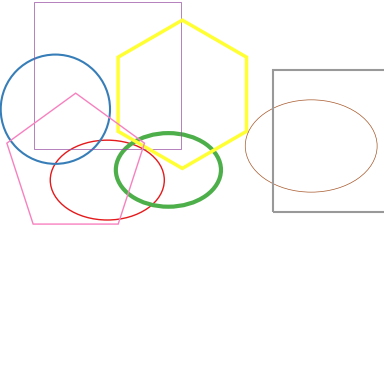[{"shape": "oval", "thickness": 1, "radius": 0.74, "center": [0.279, 0.532]}, {"shape": "circle", "thickness": 1.5, "radius": 0.71, "center": [0.144, 0.716]}, {"shape": "oval", "thickness": 3, "radius": 0.68, "center": [0.437, 0.559]}, {"shape": "square", "thickness": 0.5, "radius": 0.96, "center": [0.28, 0.804]}, {"shape": "hexagon", "thickness": 2.5, "radius": 0.96, "center": [0.474, 0.755]}, {"shape": "oval", "thickness": 0.5, "radius": 0.86, "center": [0.808, 0.621]}, {"shape": "pentagon", "thickness": 1, "radius": 0.94, "center": [0.197, 0.57]}, {"shape": "square", "thickness": 1.5, "radius": 0.92, "center": [0.894, 0.634]}]